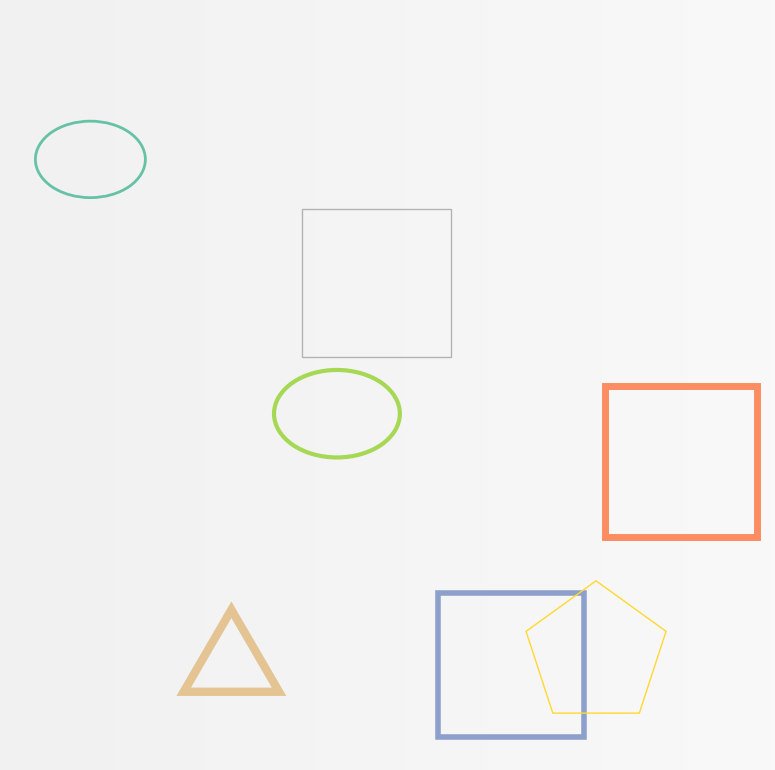[{"shape": "oval", "thickness": 1, "radius": 0.35, "center": [0.117, 0.793]}, {"shape": "square", "thickness": 2.5, "radius": 0.49, "center": [0.878, 0.401]}, {"shape": "square", "thickness": 2, "radius": 0.47, "center": [0.659, 0.136]}, {"shape": "oval", "thickness": 1.5, "radius": 0.41, "center": [0.435, 0.463]}, {"shape": "pentagon", "thickness": 0.5, "radius": 0.47, "center": [0.769, 0.151]}, {"shape": "triangle", "thickness": 3, "radius": 0.36, "center": [0.299, 0.137]}, {"shape": "square", "thickness": 0.5, "radius": 0.48, "center": [0.486, 0.632]}]